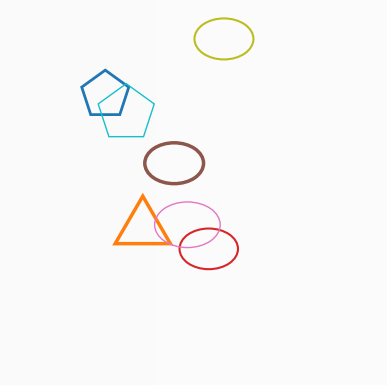[{"shape": "pentagon", "thickness": 2, "radius": 0.32, "center": [0.272, 0.754]}, {"shape": "triangle", "thickness": 2.5, "radius": 0.41, "center": [0.368, 0.408]}, {"shape": "oval", "thickness": 1.5, "radius": 0.38, "center": [0.539, 0.354]}, {"shape": "oval", "thickness": 2.5, "radius": 0.38, "center": [0.449, 0.576]}, {"shape": "oval", "thickness": 1, "radius": 0.42, "center": [0.484, 0.416]}, {"shape": "oval", "thickness": 1.5, "radius": 0.38, "center": [0.578, 0.899]}, {"shape": "pentagon", "thickness": 1, "radius": 0.38, "center": [0.326, 0.707]}]